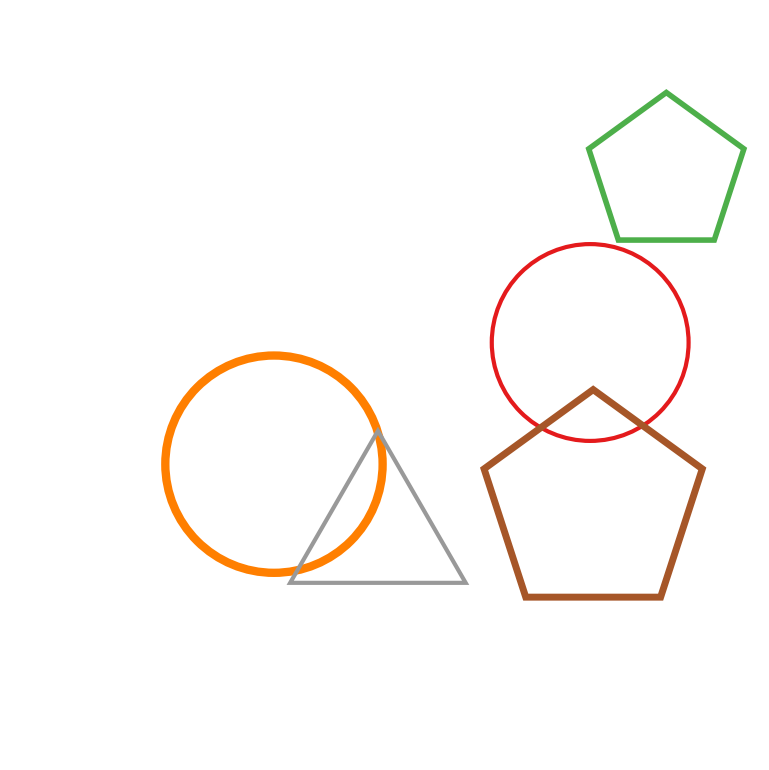[{"shape": "circle", "thickness": 1.5, "radius": 0.64, "center": [0.766, 0.555]}, {"shape": "pentagon", "thickness": 2, "radius": 0.53, "center": [0.865, 0.774]}, {"shape": "circle", "thickness": 3, "radius": 0.71, "center": [0.356, 0.397]}, {"shape": "pentagon", "thickness": 2.5, "radius": 0.74, "center": [0.77, 0.345]}, {"shape": "triangle", "thickness": 1.5, "radius": 0.66, "center": [0.491, 0.309]}]